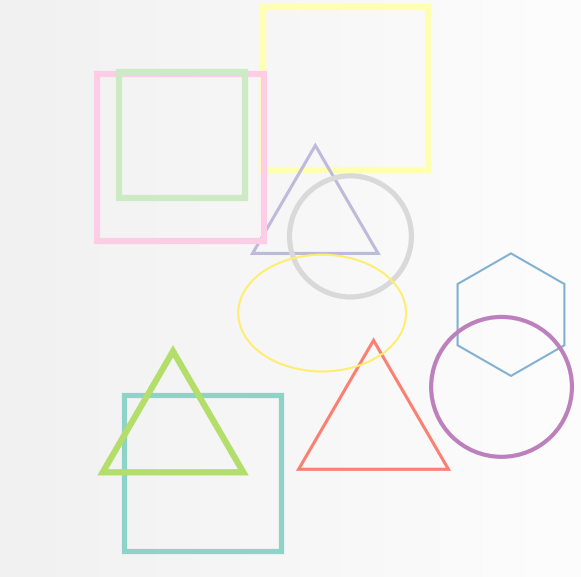[{"shape": "square", "thickness": 2.5, "radius": 0.68, "center": [0.348, 0.18]}, {"shape": "square", "thickness": 3, "radius": 0.71, "center": [0.595, 0.846]}, {"shape": "triangle", "thickness": 1.5, "radius": 0.62, "center": [0.543, 0.623]}, {"shape": "triangle", "thickness": 1.5, "radius": 0.74, "center": [0.643, 0.261]}, {"shape": "hexagon", "thickness": 1, "radius": 0.53, "center": [0.879, 0.454]}, {"shape": "triangle", "thickness": 3, "radius": 0.7, "center": [0.298, 0.251]}, {"shape": "square", "thickness": 3, "radius": 0.72, "center": [0.311, 0.727]}, {"shape": "circle", "thickness": 2.5, "radius": 0.52, "center": [0.603, 0.59]}, {"shape": "circle", "thickness": 2, "radius": 0.61, "center": [0.863, 0.329]}, {"shape": "square", "thickness": 3, "radius": 0.54, "center": [0.313, 0.766]}, {"shape": "oval", "thickness": 1, "radius": 0.72, "center": [0.554, 0.457]}]